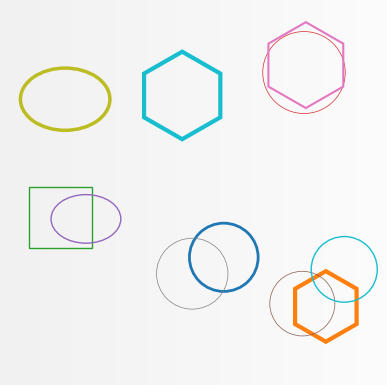[{"shape": "circle", "thickness": 2, "radius": 0.44, "center": [0.577, 0.332]}, {"shape": "hexagon", "thickness": 3, "radius": 0.46, "center": [0.841, 0.204]}, {"shape": "square", "thickness": 1, "radius": 0.4, "center": [0.156, 0.435]}, {"shape": "circle", "thickness": 0.5, "radius": 0.53, "center": [0.785, 0.812]}, {"shape": "oval", "thickness": 1, "radius": 0.45, "center": [0.222, 0.431]}, {"shape": "circle", "thickness": 0.5, "radius": 0.42, "center": [0.78, 0.211]}, {"shape": "hexagon", "thickness": 1.5, "radius": 0.56, "center": [0.789, 0.831]}, {"shape": "circle", "thickness": 0.5, "radius": 0.46, "center": [0.496, 0.289]}, {"shape": "oval", "thickness": 2.5, "radius": 0.58, "center": [0.168, 0.742]}, {"shape": "circle", "thickness": 1, "radius": 0.43, "center": [0.888, 0.3]}, {"shape": "hexagon", "thickness": 3, "radius": 0.57, "center": [0.47, 0.752]}]